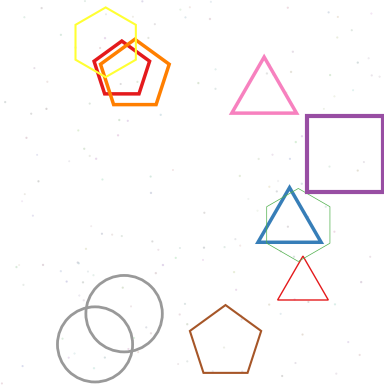[{"shape": "pentagon", "thickness": 2.5, "radius": 0.38, "center": [0.316, 0.818]}, {"shape": "triangle", "thickness": 1, "radius": 0.38, "center": [0.787, 0.259]}, {"shape": "triangle", "thickness": 2.5, "radius": 0.47, "center": [0.752, 0.418]}, {"shape": "hexagon", "thickness": 0.5, "radius": 0.47, "center": [0.775, 0.416]}, {"shape": "square", "thickness": 3, "radius": 0.5, "center": [0.897, 0.6]}, {"shape": "pentagon", "thickness": 2.5, "radius": 0.47, "center": [0.35, 0.804]}, {"shape": "hexagon", "thickness": 1.5, "radius": 0.45, "center": [0.274, 0.89]}, {"shape": "pentagon", "thickness": 1.5, "radius": 0.49, "center": [0.586, 0.11]}, {"shape": "triangle", "thickness": 2.5, "radius": 0.49, "center": [0.686, 0.755]}, {"shape": "circle", "thickness": 2, "radius": 0.49, "center": [0.247, 0.105]}, {"shape": "circle", "thickness": 2, "radius": 0.5, "center": [0.322, 0.185]}]